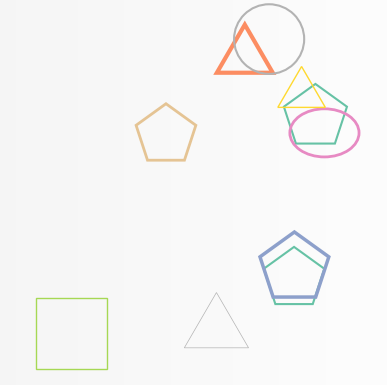[{"shape": "pentagon", "thickness": 1.5, "radius": 0.43, "center": [0.814, 0.696]}, {"shape": "pentagon", "thickness": 1.5, "radius": 0.41, "center": [0.759, 0.277]}, {"shape": "triangle", "thickness": 3, "radius": 0.42, "center": [0.632, 0.853]}, {"shape": "pentagon", "thickness": 2.5, "radius": 0.47, "center": [0.76, 0.304]}, {"shape": "oval", "thickness": 2, "radius": 0.45, "center": [0.837, 0.655]}, {"shape": "square", "thickness": 1, "radius": 0.46, "center": [0.184, 0.133]}, {"shape": "triangle", "thickness": 1, "radius": 0.35, "center": [0.778, 0.756]}, {"shape": "pentagon", "thickness": 2, "radius": 0.41, "center": [0.428, 0.649]}, {"shape": "circle", "thickness": 1.5, "radius": 0.45, "center": [0.695, 0.898]}, {"shape": "triangle", "thickness": 0.5, "radius": 0.48, "center": [0.559, 0.144]}]